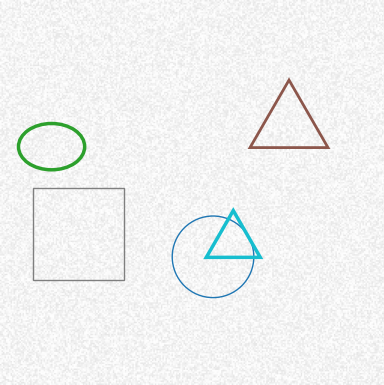[{"shape": "circle", "thickness": 1, "radius": 0.53, "center": [0.553, 0.333]}, {"shape": "oval", "thickness": 2.5, "radius": 0.43, "center": [0.134, 0.619]}, {"shape": "triangle", "thickness": 2, "radius": 0.58, "center": [0.751, 0.675]}, {"shape": "square", "thickness": 1, "radius": 0.59, "center": [0.203, 0.392]}, {"shape": "triangle", "thickness": 2.5, "radius": 0.4, "center": [0.606, 0.372]}]